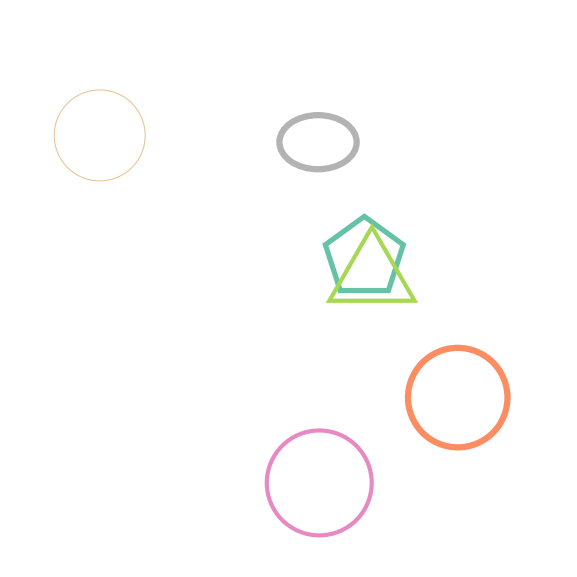[{"shape": "pentagon", "thickness": 2.5, "radius": 0.35, "center": [0.631, 0.553]}, {"shape": "circle", "thickness": 3, "radius": 0.43, "center": [0.793, 0.311]}, {"shape": "circle", "thickness": 2, "radius": 0.45, "center": [0.553, 0.163]}, {"shape": "triangle", "thickness": 2, "radius": 0.43, "center": [0.644, 0.521]}, {"shape": "circle", "thickness": 0.5, "radius": 0.39, "center": [0.173, 0.765]}, {"shape": "oval", "thickness": 3, "radius": 0.33, "center": [0.551, 0.753]}]